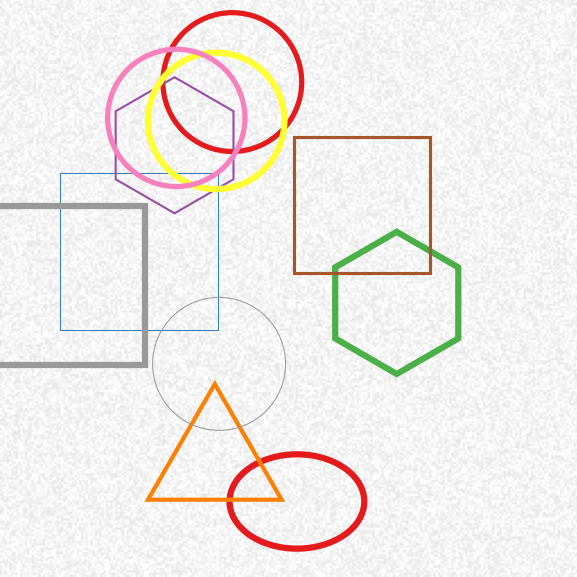[{"shape": "circle", "thickness": 2.5, "radius": 0.6, "center": [0.402, 0.857]}, {"shape": "oval", "thickness": 3, "radius": 0.58, "center": [0.514, 0.131]}, {"shape": "square", "thickness": 0.5, "radius": 0.68, "center": [0.241, 0.564]}, {"shape": "hexagon", "thickness": 3, "radius": 0.62, "center": [0.687, 0.475]}, {"shape": "hexagon", "thickness": 1, "radius": 0.59, "center": [0.302, 0.748]}, {"shape": "triangle", "thickness": 2, "radius": 0.67, "center": [0.372, 0.201]}, {"shape": "circle", "thickness": 3, "radius": 0.59, "center": [0.374, 0.79]}, {"shape": "square", "thickness": 1.5, "radius": 0.59, "center": [0.627, 0.645]}, {"shape": "circle", "thickness": 2.5, "radius": 0.59, "center": [0.305, 0.795]}, {"shape": "circle", "thickness": 0.5, "radius": 0.58, "center": [0.379, 0.369]}, {"shape": "square", "thickness": 3, "radius": 0.69, "center": [0.113, 0.505]}]